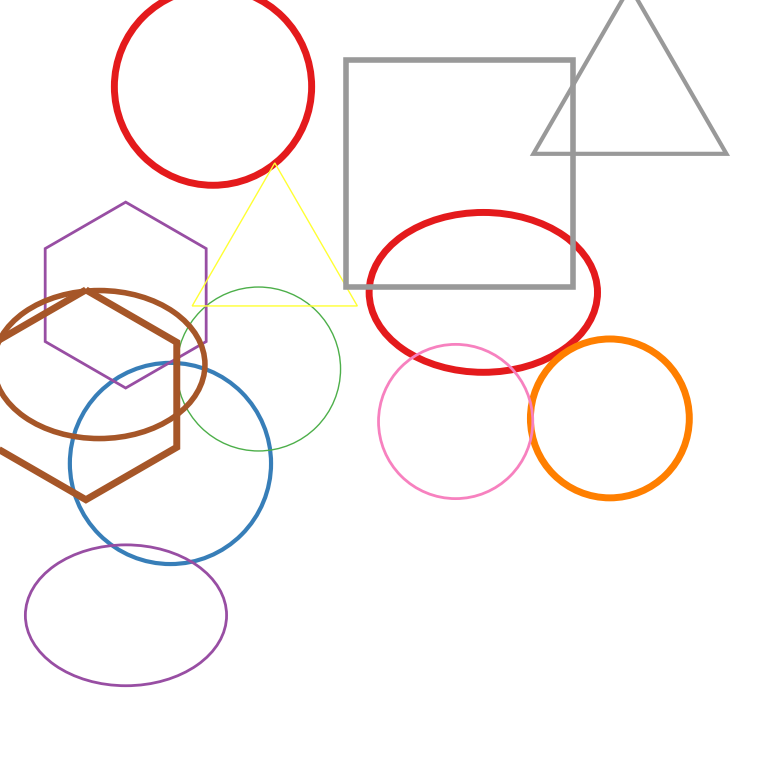[{"shape": "circle", "thickness": 2.5, "radius": 0.64, "center": [0.277, 0.887]}, {"shape": "oval", "thickness": 2.5, "radius": 0.74, "center": [0.628, 0.62]}, {"shape": "circle", "thickness": 1.5, "radius": 0.65, "center": [0.221, 0.398]}, {"shape": "circle", "thickness": 0.5, "radius": 0.53, "center": [0.336, 0.521]}, {"shape": "oval", "thickness": 1, "radius": 0.65, "center": [0.164, 0.201]}, {"shape": "hexagon", "thickness": 1, "radius": 0.6, "center": [0.163, 0.617]}, {"shape": "circle", "thickness": 2.5, "radius": 0.52, "center": [0.792, 0.457]}, {"shape": "triangle", "thickness": 0.5, "radius": 0.62, "center": [0.357, 0.665]}, {"shape": "hexagon", "thickness": 2.5, "radius": 0.68, "center": [0.112, 0.487]}, {"shape": "oval", "thickness": 2, "radius": 0.69, "center": [0.129, 0.527]}, {"shape": "circle", "thickness": 1, "radius": 0.5, "center": [0.592, 0.453]}, {"shape": "triangle", "thickness": 1.5, "radius": 0.72, "center": [0.818, 0.873]}, {"shape": "square", "thickness": 2, "radius": 0.74, "center": [0.597, 0.775]}]